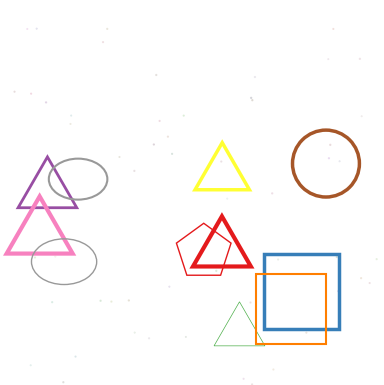[{"shape": "pentagon", "thickness": 1, "radius": 0.37, "center": [0.529, 0.345]}, {"shape": "triangle", "thickness": 3, "radius": 0.43, "center": [0.576, 0.351]}, {"shape": "square", "thickness": 2.5, "radius": 0.49, "center": [0.782, 0.243]}, {"shape": "triangle", "thickness": 0.5, "radius": 0.38, "center": [0.622, 0.14]}, {"shape": "triangle", "thickness": 2, "radius": 0.44, "center": [0.123, 0.504]}, {"shape": "square", "thickness": 1.5, "radius": 0.46, "center": [0.756, 0.197]}, {"shape": "triangle", "thickness": 2.5, "radius": 0.41, "center": [0.577, 0.548]}, {"shape": "circle", "thickness": 2.5, "radius": 0.43, "center": [0.847, 0.575]}, {"shape": "triangle", "thickness": 3, "radius": 0.5, "center": [0.103, 0.391]}, {"shape": "oval", "thickness": 1.5, "radius": 0.38, "center": [0.203, 0.535]}, {"shape": "oval", "thickness": 1, "radius": 0.42, "center": [0.166, 0.32]}]